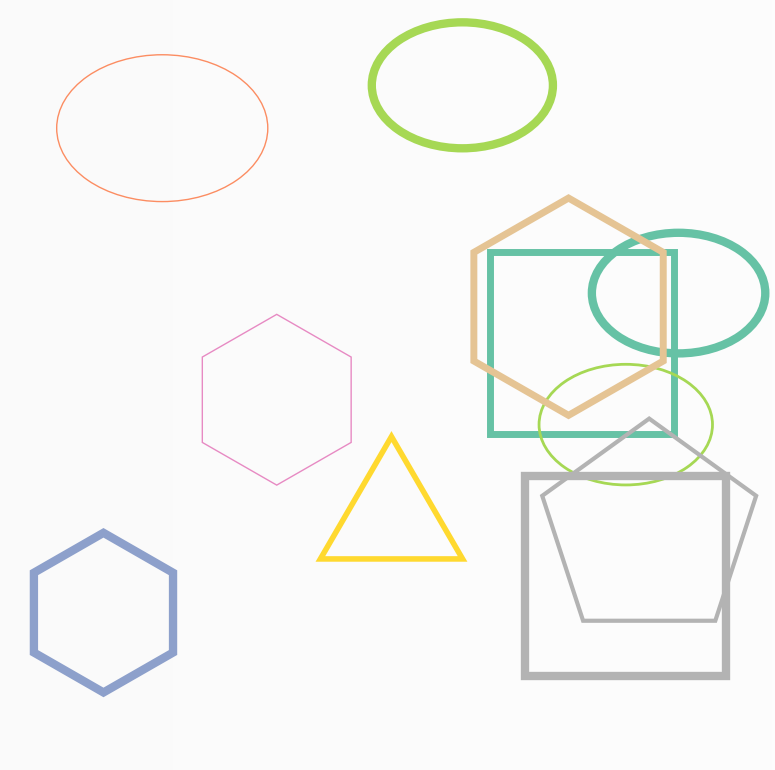[{"shape": "oval", "thickness": 3, "radius": 0.56, "center": [0.876, 0.619]}, {"shape": "square", "thickness": 2.5, "radius": 0.59, "center": [0.751, 0.554]}, {"shape": "oval", "thickness": 0.5, "radius": 0.68, "center": [0.209, 0.834]}, {"shape": "hexagon", "thickness": 3, "radius": 0.52, "center": [0.134, 0.204]}, {"shape": "hexagon", "thickness": 0.5, "radius": 0.55, "center": [0.357, 0.481]}, {"shape": "oval", "thickness": 1, "radius": 0.56, "center": [0.807, 0.449]}, {"shape": "oval", "thickness": 3, "radius": 0.58, "center": [0.597, 0.889]}, {"shape": "triangle", "thickness": 2, "radius": 0.53, "center": [0.505, 0.327]}, {"shape": "hexagon", "thickness": 2.5, "radius": 0.71, "center": [0.734, 0.602]}, {"shape": "pentagon", "thickness": 1.5, "radius": 0.73, "center": [0.838, 0.311]}, {"shape": "square", "thickness": 3, "radius": 0.65, "center": [0.807, 0.252]}]